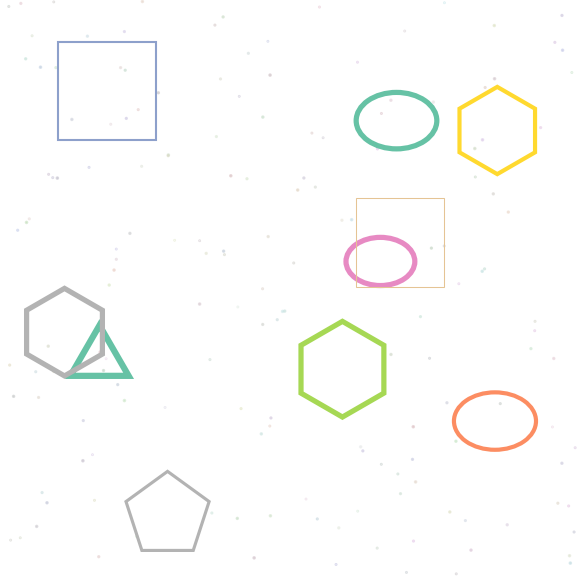[{"shape": "oval", "thickness": 2.5, "radius": 0.35, "center": [0.687, 0.79]}, {"shape": "triangle", "thickness": 3, "radius": 0.29, "center": [0.172, 0.377]}, {"shape": "oval", "thickness": 2, "radius": 0.36, "center": [0.857, 0.27]}, {"shape": "square", "thickness": 1, "radius": 0.42, "center": [0.185, 0.842]}, {"shape": "oval", "thickness": 2.5, "radius": 0.3, "center": [0.659, 0.546]}, {"shape": "hexagon", "thickness": 2.5, "radius": 0.41, "center": [0.593, 0.36]}, {"shape": "hexagon", "thickness": 2, "radius": 0.38, "center": [0.861, 0.773]}, {"shape": "square", "thickness": 0.5, "radius": 0.38, "center": [0.693, 0.579]}, {"shape": "pentagon", "thickness": 1.5, "radius": 0.38, "center": [0.29, 0.107]}, {"shape": "hexagon", "thickness": 2.5, "radius": 0.38, "center": [0.112, 0.424]}]